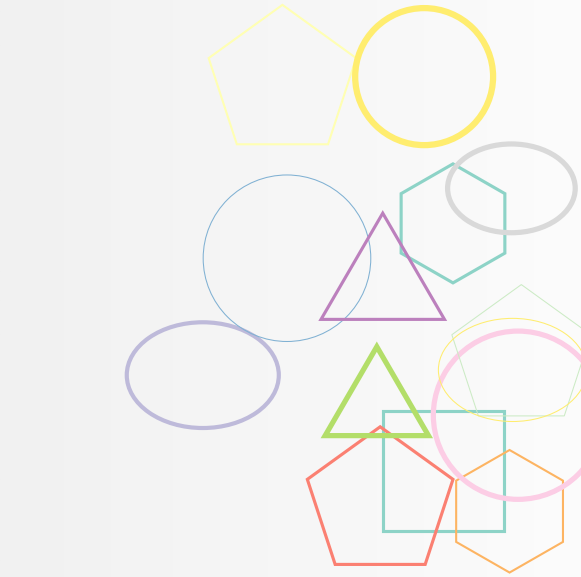[{"shape": "square", "thickness": 1.5, "radius": 0.52, "center": [0.763, 0.184]}, {"shape": "hexagon", "thickness": 1.5, "radius": 0.52, "center": [0.779, 0.612]}, {"shape": "pentagon", "thickness": 1, "radius": 0.67, "center": [0.486, 0.857]}, {"shape": "oval", "thickness": 2, "radius": 0.65, "center": [0.349, 0.35]}, {"shape": "pentagon", "thickness": 1.5, "radius": 0.66, "center": [0.654, 0.128]}, {"shape": "circle", "thickness": 0.5, "radius": 0.72, "center": [0.494, 0.552]}, {"shape": "hexagon", "thickness": 1, "radius": 0.53, "center": [0.877, 0.114]}, {"shape": "triangle", "thickness": 2.5, "radius": 0.51, "center": [0.648, 0.296]}, {"shape": "circle", "thickness": 2.5, "radius": 0.73, "center": [0.891, 0.28]}, {"shape": "oval", "thickness": 2.5, "radius": 0.55, "center": [0.88, 0.673]}, {"shape": "triangle", "thickness": 1.5, "radius": 0.61, "center": [0.658, 0.507]}, {"shape": "pentagon", "thickness": 0.5, "radius": 0.63, "center": [0.897, 0.381]}, {"shape": "oval", "thickness": 0.5, "radius": 0.64, "center": [0.882, 0.359]}, {"shape": "circle", "thickness": 3, "radius": 0.59, "center": [0.73, 0.866]}]